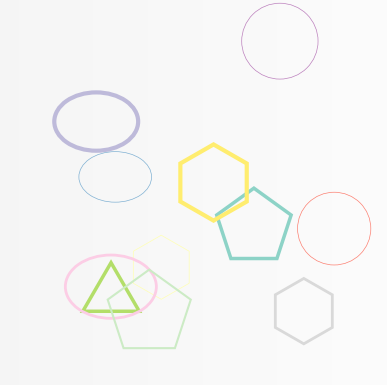[{"shape": "pentagon", "thickness": 2.5, "radius": 0.5, "center": [0.655, 0.41]}, {"shape": "hexagon", "thickness": 0.5, "radius": 0.42, "center": [0.416, 0.306]}, {"shape": "oval", "thickness": 3, "radius": 0.54, "center": [0.248, 0.684]}, {"shape": "circle", "thickness": 0.5, "radius": 0.47, "center": [0.862, 0.406]}, {"shape": "oval", "thickness": 0.5, "radius": 0.47, "center": [0.297, 0.541]}, {"shape": "triangle", "thickness": 2.5, "radius": 0.42, "center": [0.287, 0.234]}, {"shape": "oval", "thickness": 2, "radius": 0.59, "center": [0.286, 0.255]}, {"shape": "hexagon", "thickness": 2, "radius": 0.42, "center": [0.784, 0.192]}, {"shape": "circle", "thickness": 0.5, "radius": 0.49, "center": [0.722, 0.893]}, {"shape": "pentagon", "thickness": 1.5, "radius": 0.56, "center": [0.385, 0.187]}, {"shape": "hexagon", "thickness": 3, "radius": 0.49, "center": [0.551, 0.526]}]